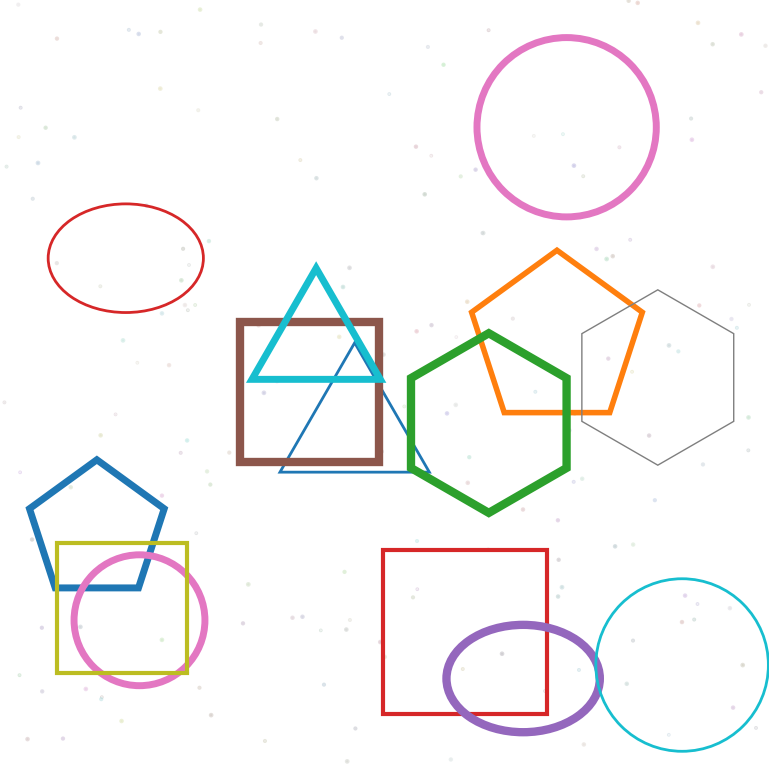[{"shape": "pentagon", "thickness": 2.5, "radius": 0.46, "center": [0.126, 0.311]}, {"shape": "triangle", "thickness": 1, "radius": 0.56, "center": [0.461, 0.443]}, {"shape": "pentagon", "thickness": 2, "radius": 0.58, "center": [0.723, 0.558]}, {"shape": "hexagon", "thickness": 3, "radius": 0.58, "center": [0.635, 0.451]}, {"shape": "oval", "thickness": 1, "radius": 0.5, "center": [0.163, 0.665]}, {"shape": "square", "thickness": 1.5, "radius": 0.53, "center": [0.604, 0.179]}, {"shape": "oval", "thickness": 3, "radius": 0.5, "center": [0.679, 0.119]}, {"shape": "square", "thickness": 3, "radius": 0.45, "center": [0.402, 0.491]}, {"shape": "circle", "thickness": 2.5, "radius": 0.58, "center": [0.736, 0.835]}, {"shape": "circle", "thickness": 2.5, "radius": 0.42, "center": [0.181, 0.194]}, {"shape": "hexagon", "thickness": 0.5, "radius": 0.57, "center": [0.854, 0.51]}, {"shape": "square", "thickness": 1.5, "radius": 0.42, "center": [0.158, 0.211]}, {"shape": "circle", "thickness": 1, "radius": 0.56, "center": [0.886, 0.136]}, {"shape": "triangle", "thickness": 2.5, "radius": 0.48, "center": [0.411, 0.555]}]